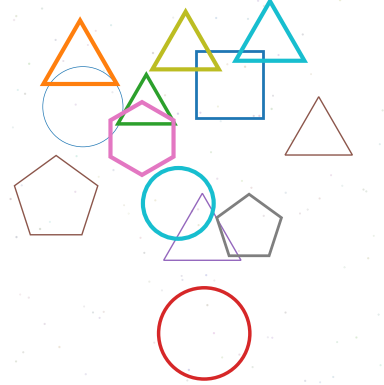[{"shape": "circle", "thickness": 0.5, "radius": 0.52, "center": [0.215, 0.723]}, {"shape": "square", "thickness": 2, "radius": 0.44, "center": [0.596, 0.782]}, {"shape": "triangle", "thickness": 3, "radius": 0.55, "center": [0.208, 0.837]}, {"shape": "triangle", "thickness": 2.5, "radius": 0.43, "center": [0.38, 0.721]}, {"shape": "circle", "thickness": 2.5, "radius": 0.59, "center": [0.53, 0.134]}, {"shape": "triangle", "thickness": 1, "radius": 0.58, "center": [0.526, 0.382]}, {"shape": "triangle", "thickness": 1, "radius": 0.5, "center": [0.828, 0.648]}, {"shape": "pentagon", "thickness": 1, "radius": 0.57, "center": [0.146, 0.482]}, {"shape": "hexagon", "thickness": 3, "radius": 0.47, "center": [0.369, 0.64]}, {"shape": "pentagon", "thickness": 2, "radius": 0.44, "center": [0.647, 0.407]}, {"shape": "triangle", "thickness": 3, "radius": 0.5, "center": [0.482, 0.87]}, {"shape": "triangle", "thickness": 3, "radius": 0.52, "center": [0.701, 0.894]}, {"shape": "circle", "thickness": 3, "radius": 0.46, "center": [0.463, 0.472]}]